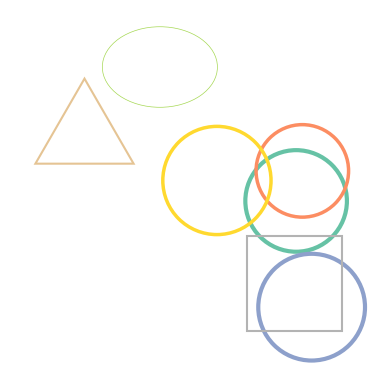[{"shape": "circle", "thickness": 3, "radius": 0.66, "center": [0.769, 0.478]}, {"shape": "circle", "thickness": 2.5, "radius": 0.6, "center": [0.785, 0.556]}, {"shape": "circle", "thickness": 3, "radius": 0.69, "center": [0.809, 0.202]}, {"shape": "oval", "thickness": 0.5, "radius": 0.75, "center": [0.415, 0.826]}, {"shape": "circle", "thickness": 2.5, "radius": 0.7, "center": [0.563, 0.531]}, {"shape": "triangle", "thickness": 1.5, "radius": 0.74, "center": [0.219, 0.648]}, {"shape": "square", "thickness": 1.5, "radius": 0.62, "center": [0.764, 0.265]}]